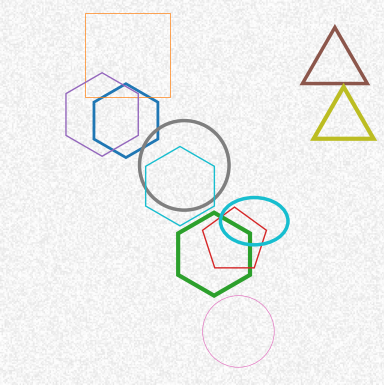[{"shape": "hexagon", "thickness": 2, "radius": 0.48, "center": [0.327, 0.687]}, {"shape": "square", "thickness": 0.5, "radius": 0.55, "center": [0.331, 0.857]}, {"shape": "hexagon", "thickness": 3, "radius": 0.54, "center": [0.556, 0.34]}, {"shape": "pentagon", "thickness": 1, "radius": 0.44, "center": [0.609, 0.375]}, {"shape": "hexagon", "thickness": 1, "radius": 0.54, "center": [0.265, 0.703]}, {"shape": "triangle", "thickness": 2.5, "radius": 0.49, "center": [0.87, 0.832]}, {"shape": "circle", "thickness": 0.5, "radius": 0.47, "center": [0.619, 0.139]}, {"shape": "circle", "thickness": 2.5, "radius": 0.58, "center": [0.479, 0.571]}, {"shape": "triangle", "thickness": 3, "radius": 0.45, "center": [0.893, 0.685]}, {"shape": "oval", "thickness": 2.5, "radius": 0.44, "center": [0.66, 0.425]}, {"shape": "hexagon", "thickness": 1, "radius": 0.52, "center": [0.468, 0.516]}]